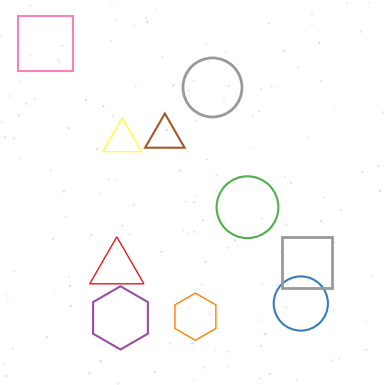[{"shape": "triangle", "thickness": 1, "radius": 0.41, "center": [0.303, 0.303]}, {"shape": "circle", "thickness": 1.5, "radius": 0.35, "center": [0.781, 0.212]}, {"shape": "circle", "thickness": 1.5, "radius": 0.4, "center": [0.643, 0.462]}, {"shape": "hexagon", "thickness": 1.5, "radius": 0.41, "center": [0.313, 0.174]}, {"shape": "hexagon", "thickness": 1, "radius": 0.31, "center": [0.508, 0.177]}, {"shape": "triangle", "thickness": 1, "radius": 0.29, "center": [0.317, 0.635]}, {"shape": "triangle", "thickness": 1.5, "radius": 0.3, "center": [0.428, 0.646]}, {"shape": "square", "thickness": 1.5, "radius": 0.36, "center": [0.118, 0.887]}, {"shape": "square", "thickness": 2, "radius": 0.33, "center": [0.798, 0.318]}, {"shape": "circle", "thickness": 2, "radius": 0.38, "center": [0.552, 0.773]}]